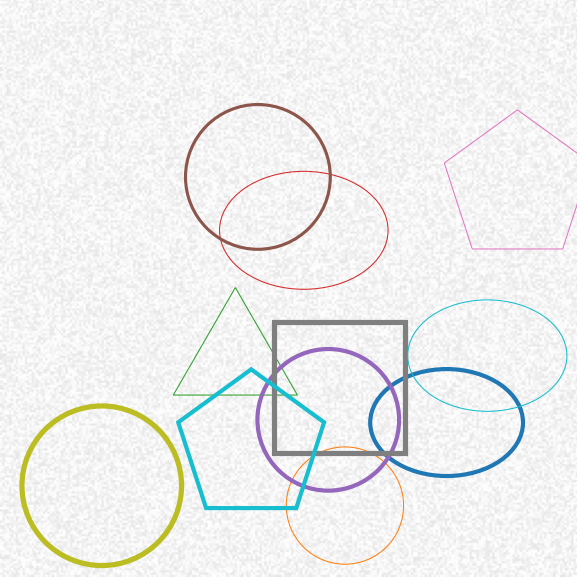[{"shape": "oval", "thickness": 2, "radius": 0.66, "center": [0.773, 0.267]}, {"shape": "circle", "thickness": 0.5, "radius": 0.51, "center": [0.597, 0.124]}, {"shape": "triangle", "thickness": 0.5, "radius": 0.62, "center": [0.408, 0.377]}, {"shape": "oval", "thickness": 0.5, "radius": 0.73, "center": [0.526, 0.6]}, {"shape": "circle", "thickness": 2, "radius": 0.61, "center": [0.568, 0.272]}, {"shape": "circle", "thickness": 1.5, "radius": 0.63, "center": [0.447, 0.693]}, {"shape": "pentagon", "thickness": 0.5, "radius": 0.67, "center": [0.896, 0.676]}, {"shape": "square", "thickness": 2.5, "radius": 0.57, "center": [0.588, 0.329]}, {"shape": "circle", "thickness": 2.5, "radius": 0.69, "center": [0.176, 0.158]}, {"shape": "pentagon", "thickness": 2, "radius": 0.66, "center": [0.435, 0.227]}, {"shape": "oval", "thickness": 0.5, "radius": 0.69, "center": [0.844, 0.383]}]